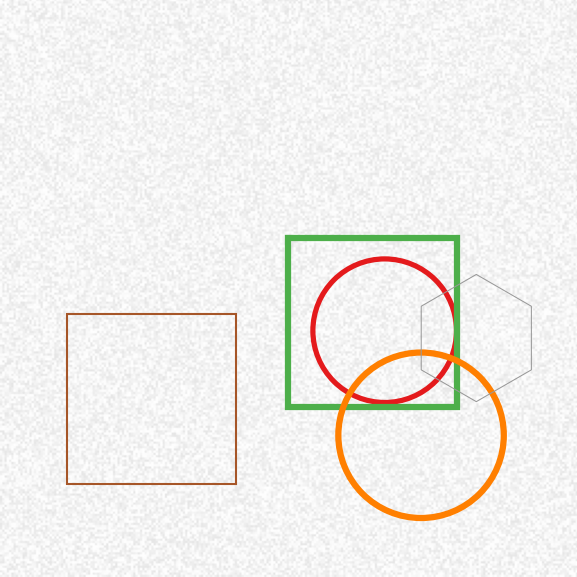[{"shape": "circle", "thickness": 2.5, "radius": 0.62, "center": [0.666, 0.427]}, {"shape": "square", "thickness": 3, "radius": 0.73, "center": [0.645, 0.441]}, {"shape": "circle", "thickness": 3, "radius": 0.72, "center": [0.729, 0.245]}, {"shape": "square", "thickness": 1, "radius": 0.73, "center": [0.262, 0.308]}, {"shape": "hexagon", "thickness": 0.5, "radius": 0.55, "center": [0.825, 0.414]}]